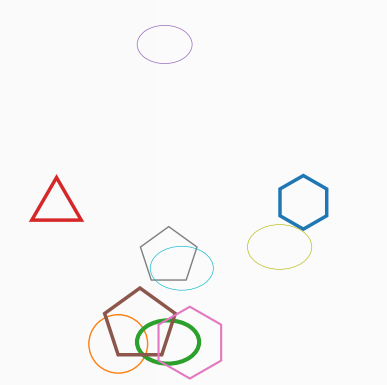[{"shape": "hexagon", "thickness": 2.5, "radius": 0.35, "center": [0.783, 0.474]}, {"shape": "circle", "thickness": 1, "radius": 0.38, "center": [0.305, 0.107]}, {"shape": "oval", "thickness": 3, "radius": 0.4, "center": [0.434, 0.112]}, {"shape": "triangle", "thickness": 2.5, "radius": 0.37, "center": [0.146, 0.465]}, {"shape": "oval", "thickness": 0.5, "radius": 0.35, "center": [0.425, 0.884]}, {"shape": "pentagon", "thickness": 2.5, "radius": 0.48, "center": [0.361, 0.156]}, {"shape": "hexagon", "thickness": 1.5, "radius": 0.47, "center": [0.49, 0.11]}, {"shape": "pentagon", "thickness": 1, "radius": 0.38, "center": [0.435, 0.335]}, {"shape": "oval", "thickness": 0.5, "radius": 0.41, "center": [0.722, 0.359]}, {"shape": "oval", "thickness": 0.5, "radius": 0.41, "center": [0.469, 0.303]}]